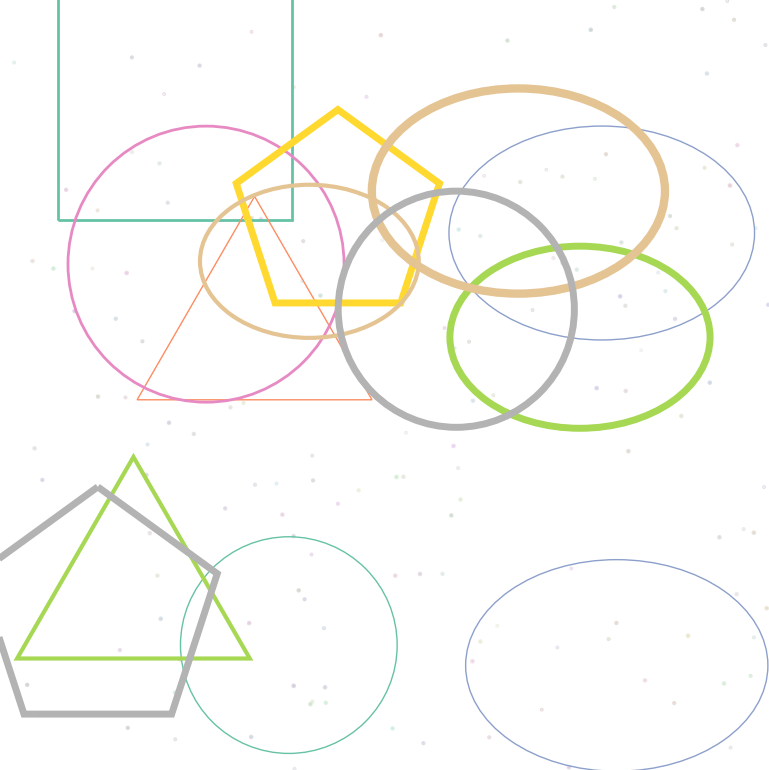[{"shape": "circle", "thickness": 0.5, "radius": 0.7, "center": [0.375, 0.162]}, {"shape": "square", "thickness": 1, "radius": 0.76, "center": [0.227, 0.866]}, {"shape": "triangle", "thickness": 0.5, "radius": 0.88, "center": [0.331, 0.569]}, {"shape": "oval", "thickness": 0.5, "radius": 0.99, "center": [0.781, 0.697]}, {"shape": "oval", "thickness": 0.5, "radius": 0.98, "center": [0.801, 0.136]}, {"shape": "circle", "thickness": 1, "radius": 0.9, "center": [0.268, 0.657]}, {"shape": "triangle", "thickness": 1.5, "radius": 0.87, "center": [0.173, 0.232]}, {"shape": "oval", "thickness": 2.5, "radius": 0.84, "center": [0.753, 0.562]}, {"shape": "pentagon", "thickness": 2.5, "radius": 0.69, "center": [0.439, 0.719]}, {"shape": "oval", "thickness": 3, "radius": 0.95, "center": [0.673, 0.752]}, {"shape": "oval", "thickness": 1.5, "radius": 0.71, "center": [0.402, 0.661]}, {"shape": "circle", "thickness": 2.5, "radius": 0.77, "center": [0.593, 0.598]}, {"shape": "pentagon", "thickness": 2.5, "radius": 0.82, "center": [0.127, 0.205]}]